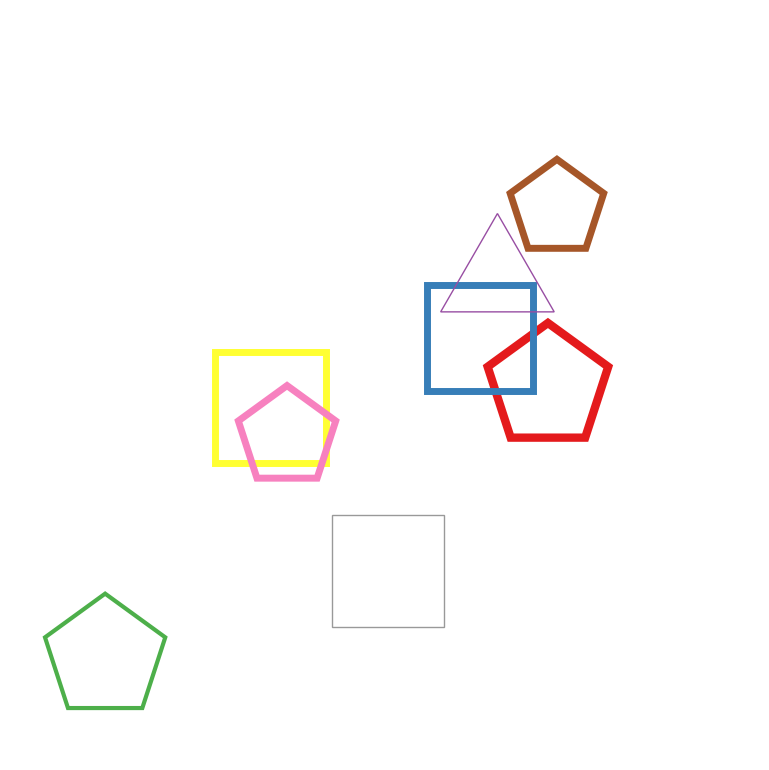[{"shape": "pentagon", "thickness": 3, "radius": 0.41, "center": [0.712, 0.498]}, {"shape": "square", "thickness": 2.5, "radius": 0.34, "center": [0.623, 0.561]}, {"shape": "pentagon", "thickness": 1.5, "radius": 0.41, "center": [0.137, 0.147]}, {"shape": "triangle", "thickness": 0.5, "radius": 0.43, "center": [0.646, 0.638]}, {"shape": "square", "thickness": 2.5, "radius": 0.36, "center": [0.351, 0.471]}, {"shape": "pentagon", "thickness": 2.5, "radius": 0.32, "center": [0.723, 0.729]}, {"shape": "pentagon", "thickness": 2.5, "radius": 0.33, "center": [0.373, 0.433]}, {"shape": "square", "thickness": 0.5, "radius": 0.36, "center": [0.504, 0.258]}]